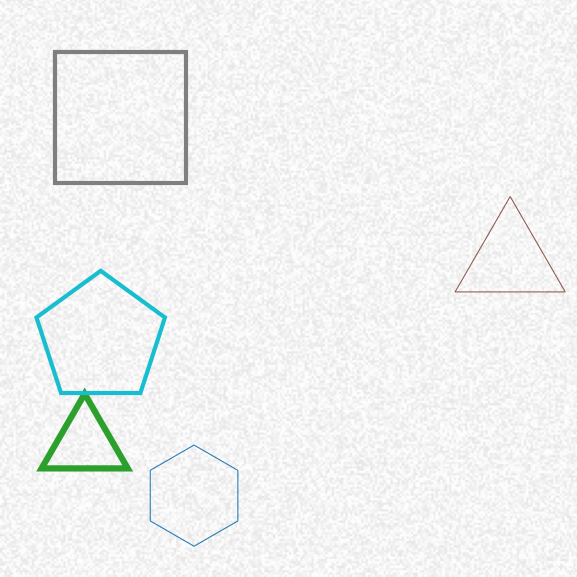[{"shape": "hexagon", "thickness": 0.5, "radius": 0.44, "center": [0.336, 0.141]}, {"shape": "triangle", "thickness": 3, "radius": 0.43, "center": [0.147, 0.231]}, {"shape": "triangle", "thickness": 0.5, "radius": 0.55, "center": [0.883, 0.549]}, {"shape": "square", "thickness": 2, "radius": 0.57, "center": [0.209, 0.796]}, {"shape": "pentagon", "thickness": 2, "radius": 0.58, "center": [0.174, 0.413]}]